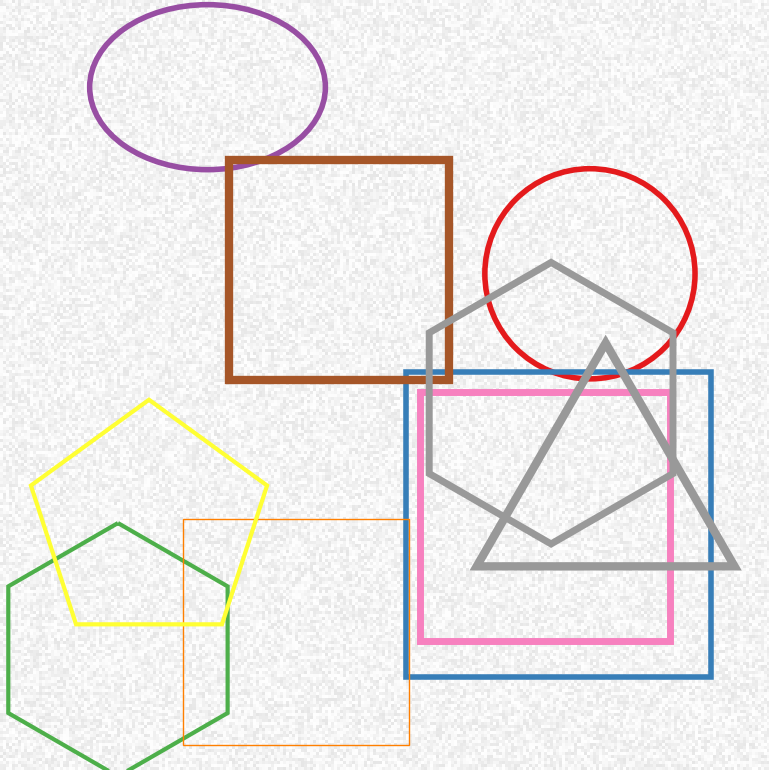[{"shape": "circle", "thickness": 2, "radius": 0.68, "center": [0.766, 0.644]}, {"shape": "square", "thickness": 2, "radius": 0.99, "center": [0.725, 0.319]}, {"shape": "hexagon", "thickness": 1.5, "radius": 0.82, "center": [0.153, 0.156]}, {"shape": "oval", "thickness": 2, "radius": 0.77, "center": [0.27, 0.887]}, {"shape": "square", "thickness": 0.5, "radius": 0.73, "center": [0.384, 0.179]}, {"shape": "pentagon", "thickness": 1.5, "radius": 0.81, "center": [0.194, 0.32]}, {"shape": "square", "thickness": 3, "radius": 0.71, "center": [0.44, 0.649]}, {"shape": "square", "thickness": 2.5, "radius": 0.81, "center": [0.708, 0.329]}, {"shape": "triangle", "thickness": 3, "radius": 0.97, "center": [0.787, 0.361]}, {"shape": "hexagon", "thickness": 2.5, "radius": 0.91, "center": [0.716, 0.476]}]